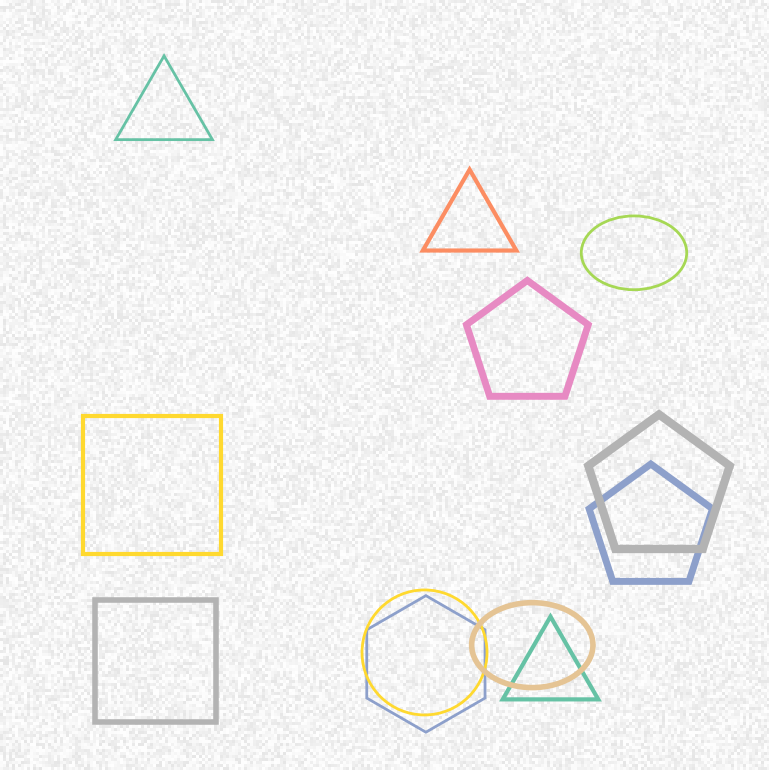[{"shape": "triangle", "thickness": 1.5, "radius": 0.36, "center": [0.715, 0.128]}, {"shape": "triangle", "thickness": 1, "radius": 0.36, "center": [0.213, 0.855]}, {"shape": "triangle", "thickness": 1.5, "radius": 0.35, "center": [0.61, 0.71]}, {"shape": "pentagon", "thickness": 2.5, "radius": 0.42, "center": [0.845, 0.313]}, {"shape": "hexagon", "thickness": 1, "radius": 0.44, "center": [0.553, 0.138]}, {"shape": "pentagon", "thickness": 2.5, "radius": 0.42, "center": [0.685, 0.553]}, {"shape": "oval", "thickness": 1, "radius": 0.34, "center": [0.823, 0.672]}, {"shape": "circle", "thickness": 1, "radius": 0.41, "center": [0.551, 0.153]}, {"shape": "square", "thickness": 1.5, "radius": 0.45, "center": [0.197, 0.37]}, {"shape": "oval", "thickness": 2, "radius": 0.39, "center": [0.691, 0.162]}, {"shape": "square", "thickness": 2, "radius": 0.39, "center": [0.202, 0.141]}, {"shape": "pentagon", "thickness": 3, "radius": 0.48, "center": [0.856, 0.365]}]